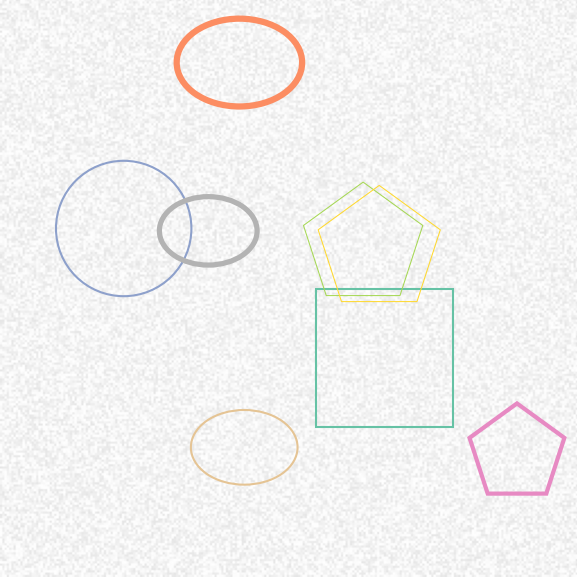[{"shape": "square", "thickness": 1, "radius": 0.59, "center": [0.666, 0.379]}, {"shape": "oval", "thickness": 3, "radius": 0.54, "center": [0.415, 0.891]}, {"shape": "circle", "thickness": 1, "radius": 0.59, "center": [0.214, 0.603]}, {"shape": "pentagon", "thickness": 2, "radius": 0.43, "center": [0.895, 0.214]}, {"shape": "pentagon", "thickness": 0.5, "radius": 0.54, "center": [0.629, 0.575]}, {"shape": "pentagon", "thickness": 0.5, "radius": 0.56, "center": [0.657, 0.567]}, {"shape": "oval", "thickness": 1, "radius": 0.46, "center": [0.423, 0.225]}, {"shape": "oval", "thickness": 2.5, "radius": 0.42, "center": [0.361, 0.599]}]